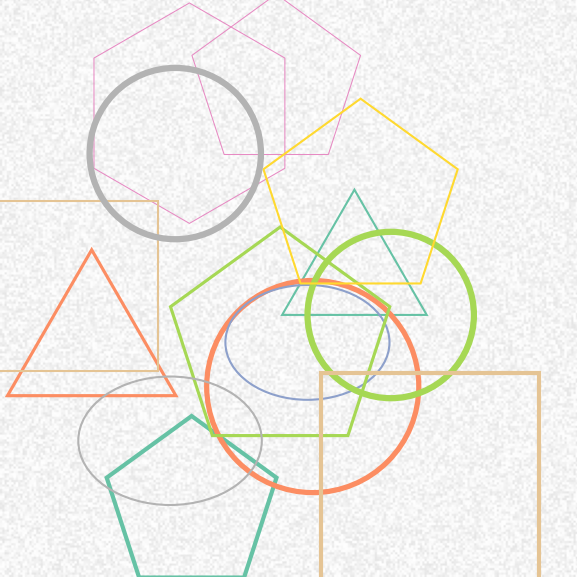[{"shape": "triangle", "thickness": 1, "radius": 0.72, "center": [0.614, 0.526]}, {"shape": "pentagon", "thickness": 2, "radius": 0.77, "center": [0.332, 0.124]}, {"shape": "circle", "thickness": 2.5, "radius": 0.92, "center": [0.542, 0.33]}, {"shape": "triangle", "thickness": 1.5, "radius": 0.84, "center": [0.159, 0.398]}, {"shape": "oval", "thickness": 1, "radius": 0.71, "center": [0.532, 0.406]}, {"shape": "hexagon", "thickness": 0.5, "radius": 0.95, "center": [0.328, 0.803]}, {"shape": "pentagon", "thickness": 0.5, "radius": 0.77, "center": [0.478, 0.856]}, {"shape": "pentagon", "thickness": 1.5, "radius": 1.0, "center": [0.485, 0.406]}, {"shape": "circle", "thickness": 3, "radius": 0.72, "center": [0.677, 0.454]}, {"shape": "pentagon", "thickness": 1, "radius": 0.88, "center": [0.624, 0.651]}, {"shape": "square", "thickness": 1, "radius": 0.74, "center": [0.127, 0.504]}, {"shape": "square", "thickness": 2, "radius": 0.95, "center": [0.745, 0.164]}, {"shape": "oval", "thickness": 1, "radius": 0.79, "center": [0.294, 0.236]}, {"shape": "circle", "thickness": 3, "radius": 0.74, "center": [0.304, 0.733]}]